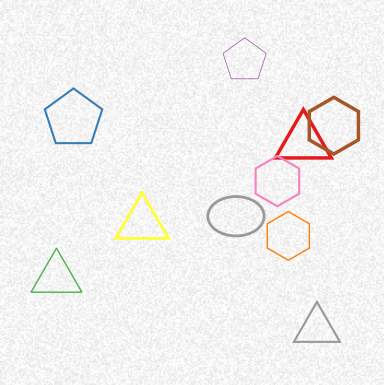[{"shape": "triangle", "thickness": 2.5, "radius": 0.42, "center": [0.788, 0.632]}, {"shape": "pentagon", "thickness": 1.5, "radius": 0.39, "center": [0.191, 0.692]}, {"shape": "triangle", "thickness": 1, "radius": 0.38, "center": [0.147, 0.279]}, {"shape": "pentagon", "thickness": 0.5, "radius": 0.29, "center": [0.635, 0.843]}, {"shape": "hexagon", "thickness": 1, "radius": 0.32, "center": [0.749, 0.387]}, {"shape": "triangle", "thickness": 2, "radius": 0.4, "center": [0.369, 0.42]}, {"shape": "hexagon", "thickness": 2.5, "radius": 0.37, "center": [0.867, 0.674]}, {"shape": "hexagon", "thickness": 1.5, "radius": 0.33, "center": [0.721, 0.529]}, {"shape": "triangle", "thickness": 1.5, "radius": 0.35, "center": [0.823, 0.147]}, {"shape": "oval", "thickness": 2, "radius": 0.37, "center": [0.613, 0.438]}]